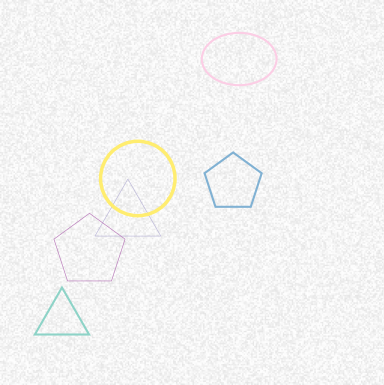[{"shape": "triangle", "thickness": 1.5, "radius": 0.41, "center": [0.161, 0.172]}, {"shape": "triangle", "thickness": 0.5, "radius": 0.49, "center": [0.332, 0.436]}, {"shape": "pentagon", "thickness": 1.5, "radius": 0.39, "center": [0.606, 0.526]}, {"shape": "oval", "thickness": 1.5, "radius": 0.49, "center": [0.621, 0.847]}, {"shape": "pentagon", "thickness": 0.5, "radius": 0.49, "center": [0.232, 0.349]}, {"shape": "circle", "thickness": 2.5, "radius": 0.48, "center": [0.358, 0.536]}]